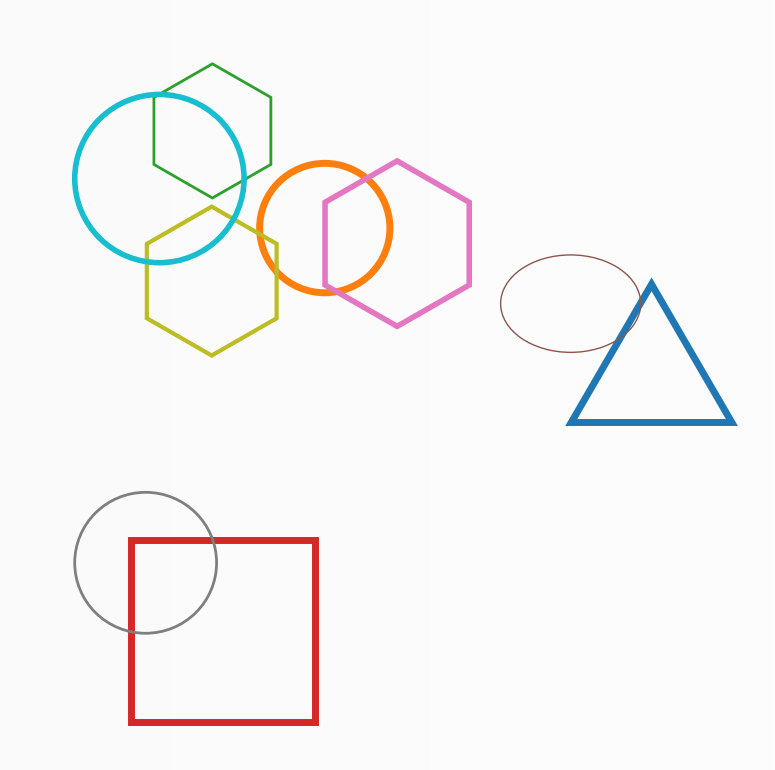[{"shape": "triangle", "thickness": 2.5, "radius": 0.6, "center": [0.841, 0.511]}, {"shape": "circle", "thickness": 2.5, "radius": 0.42, "center": [0.419, 0.704]}, {"shape": "hexagon", "thickness": 1, "radius": 0.44, "center": [0.274, 0.83]}, {"shape": "square", "thickness": 2.5, "radius": 0.59, "center": [0.288, 0.181]}, {"shape": "oval", "thickness": 0.5, "radius": 0.45, "center": [0.736, 0.606]}, {"shape": "hexagon", "thickness": 2, "radius": 0.54, "center": [0.512, 0.684]}, {"shape": "circle", "thickness": 1, "radius": 0.46, "center": [0.188, 0.269]}, {"shape": "hexagon", "thickness": 1.5, "radius": 0.48, "center": [0.273, 0.635]}, {"shape": "circle", "thickness": 2, "radius": 0.55, "center": [0.206, 0.768]}]